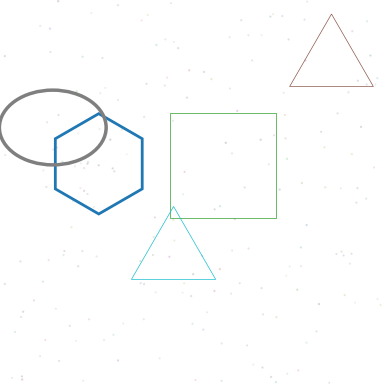[{"shape": "hexagon", "thickness": 2, "radius": 0.65, "center": [0.257, 0.575]}, {"shape": "square", "thickness": 0.5, "radius": 0.68, "center": [0.58, 0.569]}, {"shape": "triangle", "thickness": 0.5, "radius": 0.63, "center": [0.861, 0.838]}, {"shape": "oval", "thickness": 2.5, "radius": 0.69, "center": [0.137, 0.669]}, {"shape": "triangle", "thickness": 0.5, "radius": 0.63, "center": [0.451, 0.337]}]